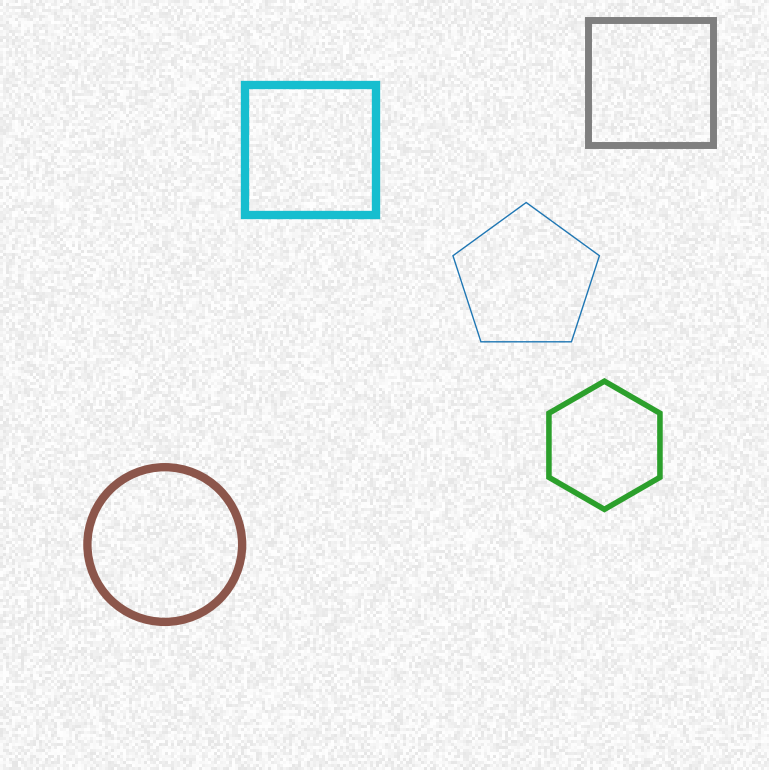[{"shape": "pentagon", "thickness": 0.5, "radius": 0.5, "center": [0.683, 0.637]}, {"shape": "hexagon", "thickness": 2, "radius": 0.42, "center": [0.785, 0.422]}, {"shape": "circle", "thickness": 3, "radius": 0.5, "center": [0.214, 0.293]}, {"shape": "square", "thickness": 2.5, "radius": 0.4, "center": [0.845, 0.893]}, {"shape": "square", "thickness": 3, "radius": 0.42, "center": [0.403, 0.805]}]